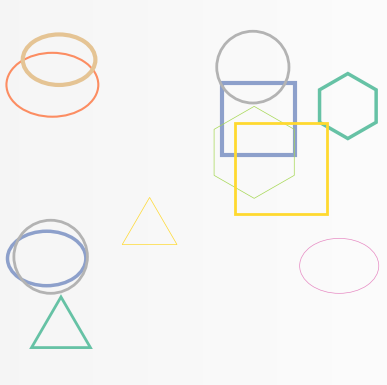[{"shape": "hexagon", "thickness": 2.5, "radius": 0.42, "center": [0.898, 0.725]}, {"shape": "triangle", "thickness": 2, "radius": 0.44, "center": [0.157, 0.141]}, {"shape": "oval", "thickness": 1.5, "radius": 0.59, "center": [0.135, 0.78]}, {"shape": "oval", "thickness": 2.5, "radius": 0.51, "center": [0.12, 0.329]}, {"shape": "square", "thickness": 3, "radius": 0.47, "center": [0.668, 0.691]}, {"shape": "oval", "thickness": 0.5, "radius": 0.51, "center": [0.875, 0.309]}, {"shape": "hexagon", "thickness": 0.5, "radius": 0.6, "center": [0.656, 0.604]}, {"shape": "square", "thickness": 2, "radius": 0.59, "center": [0.726, 0.562]}, {"shape": "triangle", "thickness": 0.5, "radius": 0.41, "center": [0.386, 0.406]}, {"shape": "oval", "thickness": 3, "radius": 0.47, "center": [0.152, 0.845]}, {"shape": "circle", "thickness": 2, "radius": 0.47, "center": [0.131, 0.333]}, {"shape": "circle", "thickness": 2, "radius": 0.47, "center": [0.653, 0.826]}]